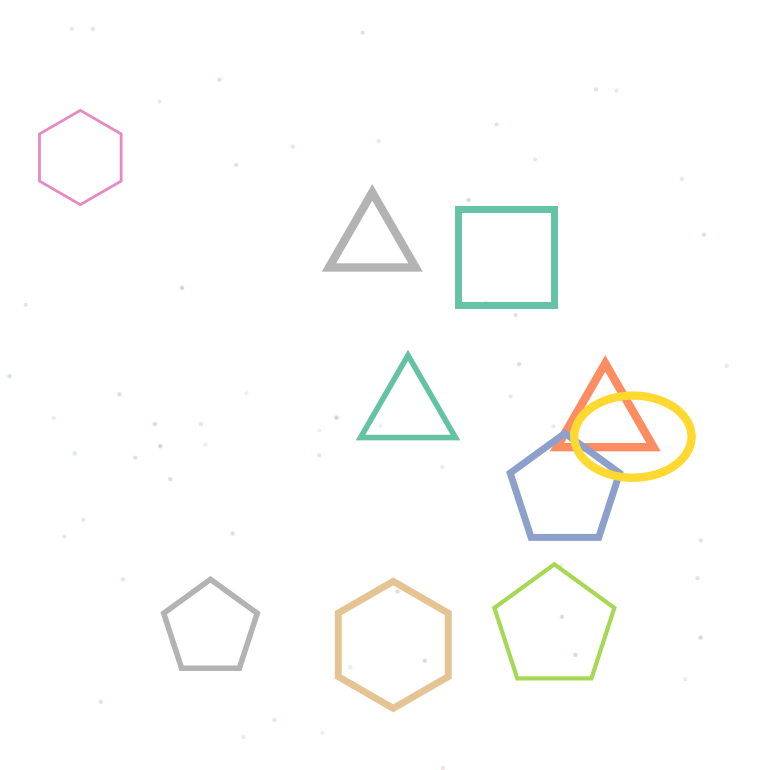[{"shape": "triangle", "thickness": 2, "radius": 0.36, "center": [0.53, 0.467]}, {"shape": "square", "thickness": 2.5, "radius": 0.31, "center": [0.657, 0.666]}, {"shape": "triangle", "thickness": 3, "radius": 0.36, "center": [0.786, 0.456]}, {"shape": "pentagon", "thickness": 2.5, "radius": 0.37, "center": [0.734, 0.363]}, {"shape": "hexagon", "thickness": 1, "radius": 0.31, "center": [0.104, 0.795]}, {"shape": "pentagon", "thickness": 1.5, "radius": 0.41, "center": [0.72, 0.185]}, {"shape": "oval", "thickness": 3, "radius": 0.38, "center": [0.822, 0.433]}, {"shape": "hexagon", "thickness": 2.5, "radius": 0.41, "center": [0.511, 0.163]}, {"shape": "pentagon", "thickness": 2, "radius": 0.32, "center": [0.273, 0.184]}, {"shape": "triangle", "thickness": 3, "radius": 0.33, "center": [0.483, 0.685]}]